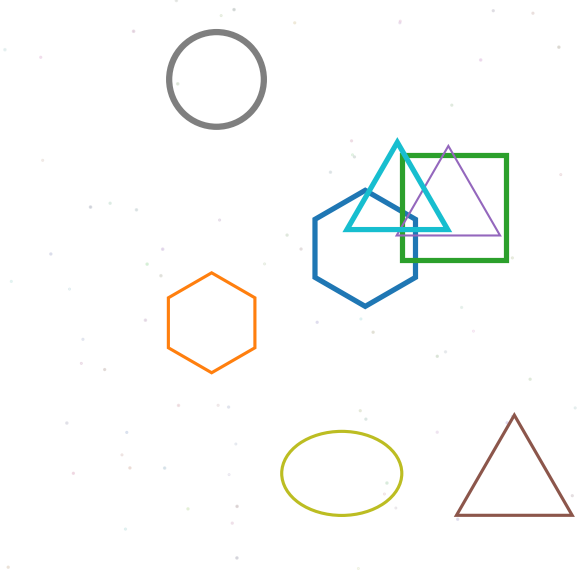[{"shape": "hexagon", "thickness": 2.5, "radius": 0.5, "center": [0.632, 0.569]}, {"shape": "hexagon", "thickness": 1.5, "radius": 0.43, "center": [0.366, 0.44]}, {"shape": "square", "thickness": 2.5, "radius": 0.45, "center": [0.786, 0.64]}, {"shape": "triangle", "thickness": 1, "radius": 0.52, "center": [0.776, 0.643]}, {"shape": "triangle", "thickness": 1.5, "radius": 0.58, "center": [0.891, 0.165]}, {"shape": "circle", "thickness": 3, "radius": 0.41, "center": [0.375, 0.862]}, {"shape": "oval", "thickness": 1.5, "radius": 0.52, "center": [0.592, 0.179]}, {"shape": "triangle", "thickness": 2.5, "radius": 0.5, "center": [0.688, 0.652]}]